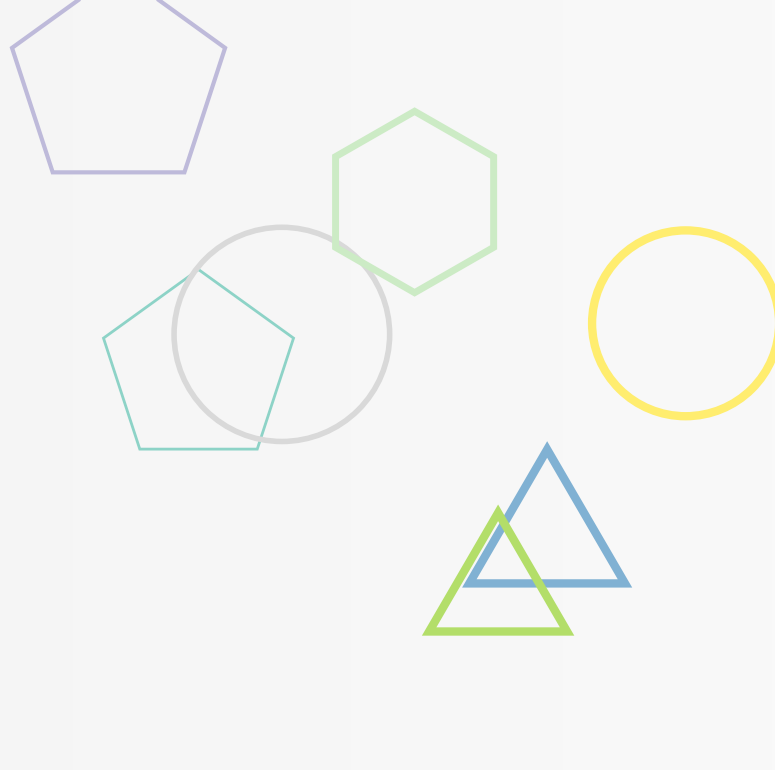[{"shape": "pentagon", "thickness": 1, "radius": 0.64, "center": [0.256, 0.521]}, {"shape": "pentagon", "thickness": 1.5, "radius": 0.72, "center": [0.153, 0.893]}, {"shape": "triangle", "thickness": 3, "radius": 0.58, "center": [0.706, 0.3]}, {"shape": "triangle", "thickness": 3, "radius": 0.51, "center": [0.643, 0.231]}, {"shape": "circle", "thickness": 2, "radius": 0.7, "center": [0.364, 0.566]}, {"shape": "hexagon", "thickness": 2.5, "radius": 0.59, "center": [0.535, 0.738]}, {"shape": "circle", "thickness": 3, "radius": 0.6, "center": [0.885, 0.58]}]